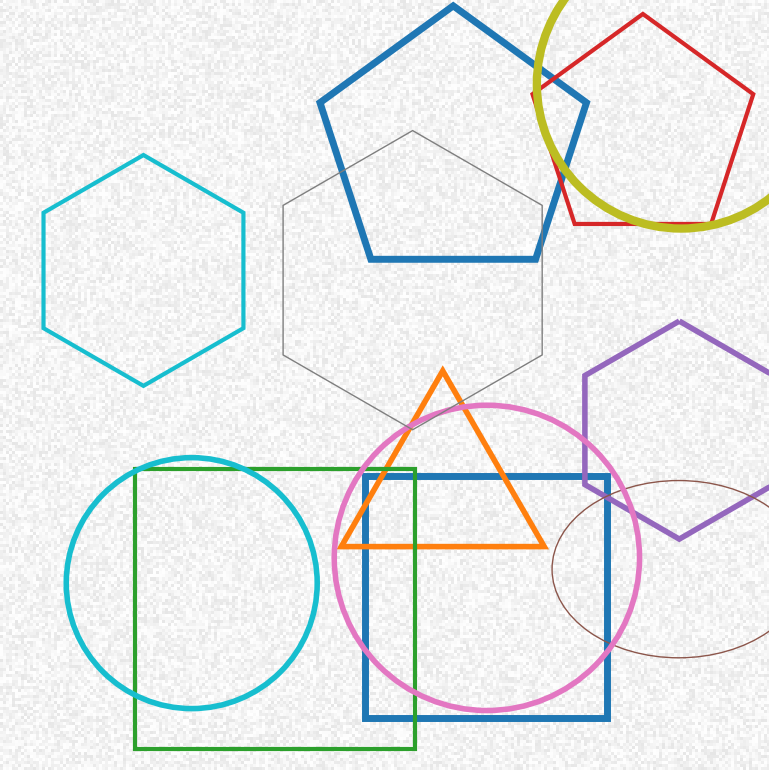[{"shape": "square", "thickness": 2.5, "radius": 0.79, "center": [0.632, 0.224]}, {"shape": "pentagon", "thickness": 2.5, "radius": 0.91, "center": [0.589, 0.81]}, {"shape": "triangle", "thickness": 2, "radius": 0.76, "center": [0.575, 0.366]}, {"shape": "square", "thickness": 1.5, "radius": 0.91, "center": [0.357, 0.209]}, {"shape": "pentagon", "thickness": 1.5, "radius": 0.75, "center": [0.835, 0.831]}, {"shape": "hexagon", "thickness": 2, "radius": 0.71, "center": [0.882, 0.441]}, {"shape": "oval", "thickness": 0.5, "radius": 0.82, "center": [0.881, 0.261]}, {"shape": "circle", "thickness": 2, "radius": 0.99, "center": [0.632, 0.275]}, {"shape": "hexagon", "thickness": 0.5, "radius": 0.97, "center": [0.536, 0.636]}, {"shape": "circle", "thickness": 3, "radius": 0.94, "center": [0.885, 0.891]}, {"shape": "hexagon", "thickness": 1.5, "radius": 0.75, "center": [0.186, 0.649]}, {"shape": "circle", "thickness": 2, "radius": 0.81, "center": [0.249, 0.243]}]